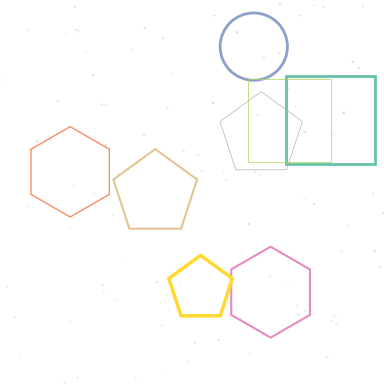[{"shape": "square", "thickness": 2, "radius": 0.57, "center": [0.858, 0.689]}, {"shape": "hexagon", "thickness": 1, "radius": 0.59, "center": [0.182, 0.554]}, {"shape": "circle", "thickness": 2, "radius": 0.44, "center": [0.659, 0.879]}, {"shape": "hexagon", "thickness": 1.5, "radius": 0.59, "center": [0.703, 0.241]}, {"shape": "square", "thickness": 0.5, "radius": 0.54, "center": [0.752, 0.688]}, {"shape": "pentagon", "thickness": 2.5, "radius": 0.43, "center": [0.521, 0.25]}, {"shape": "pentagon", "thickness": 1.5, "radius": 0.57, "center": [0.403, 0.498]}, {"shape": "pentagon", "thickness": 0.5, "radius": 0.56, "center": [0.678, 0.65]}]